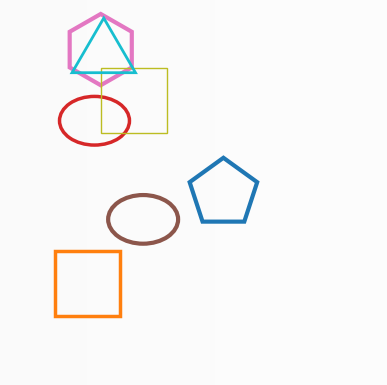[{"shape": "pentagon", "thickness": 3, "radius": 0.46, "center": [0.577, 0.498]}, {"shape": "square", "thickness": 2.5, "radius": 0.42, "center": [0.225, 0.264]}, {"shape": "oval", "thickness": 2.5, "radius": 0.45, "center": [0.244, 0.686]}, {"shape": "oval", "thickness": 3, "radius": 0.45, "center": [0.369, 0.43]}, {"shape": "hexagon", "thickness": 3, "radius": 0.46, "center": [0.26, 0.871]}, {"shape": "square", "thickness": 1, "radius": 0.42, "center": [0.345, 0.738]}, {"shape": "triangle", "thickness": 2, "radius": 0.47, "center": [0.268, 0.858]}]